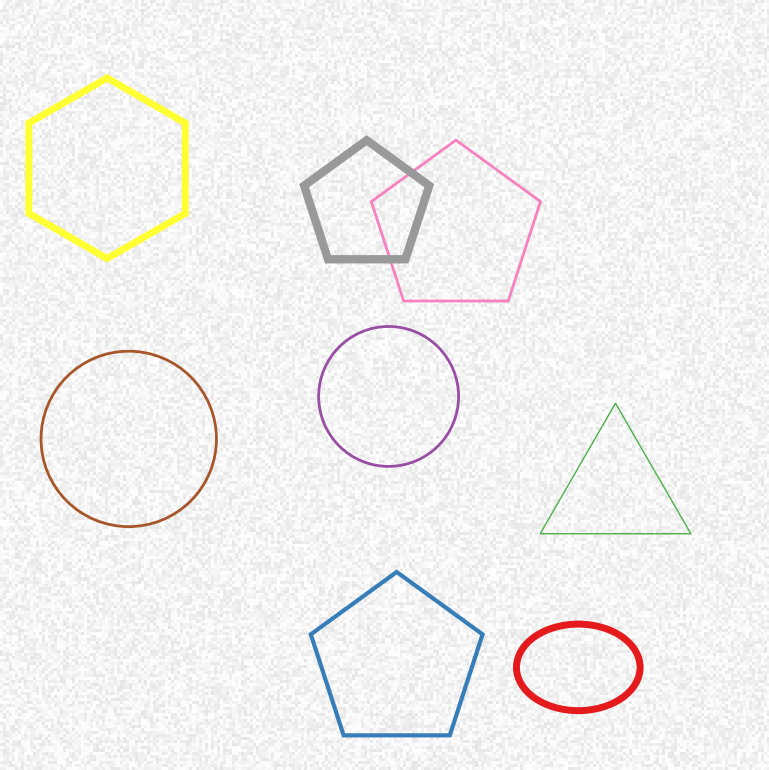[{"shape": "oval", "thickness": 2.5, "radius": 0.4, "center": [0.751, 0.133]}, {"shape": "pentagon", "thickness": 1.5, "radius": 0.59, "center": [0.515, 0.14]}, {"shape": "triangle", "thickness": 0.5, "radius": 0.56, "center": [0.799, 0.363]}, {"shape": "circle", "thickness": 1, "radius": 0.45, "center": [0.505, 0.485]}, {"shape": "hexagon", "thickness": 2.5, "radius": 0.59, "center": [0.139, 0.782]}, {"shape": "circle", "thickness": 1, "radius": 0.57, "center": [0.167, 0.43]}, {"shape": "pentagon", "thickness": 1, "radius": 0.58, "center": [0.592, 0.703]}, {"shape": "pentagon", "thickness": 3, "radius": 0.43, "center": [0.476, 0.732]}]